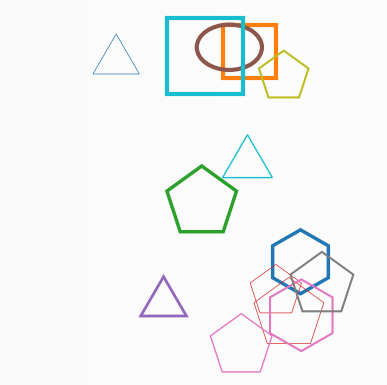[{"shape": "hexagon", "thickness": 2.5, "radius": 0.41, "center": [0.775, 0.32]}, {"shape": "triangle", "thickness": 0.5, "radius": 0.35, "center": [0.3, 0.842]}, {"shape": "square", "thickness": 3, "radius": 0.34, "center": [0.643, 0.867]}, {"shape": "pentagon", "thickness": 2.5, "radius": 0.47, "center": [0.521, 0.474]}, {"shape": "pentagon", "thickness": 0.5, "radius": 0.35, "center": [0.712, 0.244]}, {"shape": "pentagon", "thickness": 0.5, "radius": 0.47, "center": [0.746, 0.184]}, {"shape": "triangle", "thickness": 2, "radius": 0.34, "center": [0.422, 0.213]}, {"shape": "oval", "thickness": 3, "radius": 0.42, "center": [0.592, 0.877]}, {"shape": "hexagon", "thickness": 1.5, "radius": 0.47, "center": [0.778, 0.181]}, {"shape": "pentagon", "thickness": 1, "radius": 0.42, "center": [0.623, 0.102]}, {"shape": "pentagon", "thickness": 1.5, "radius": 0.43, "center": [0.831, 0.26]}, {"shape": "pentagon", "thickness": 1.5, "radius": 0.34, "center": [0.732, 0.801]}, {"shape": "triangle", "thickness": 1, "radius": 0.37, "center": [0.639, 0.576]}, {"shape": "square", "thickness": 3, "radius": 0.49, "center": [0.529, 0.854]}]